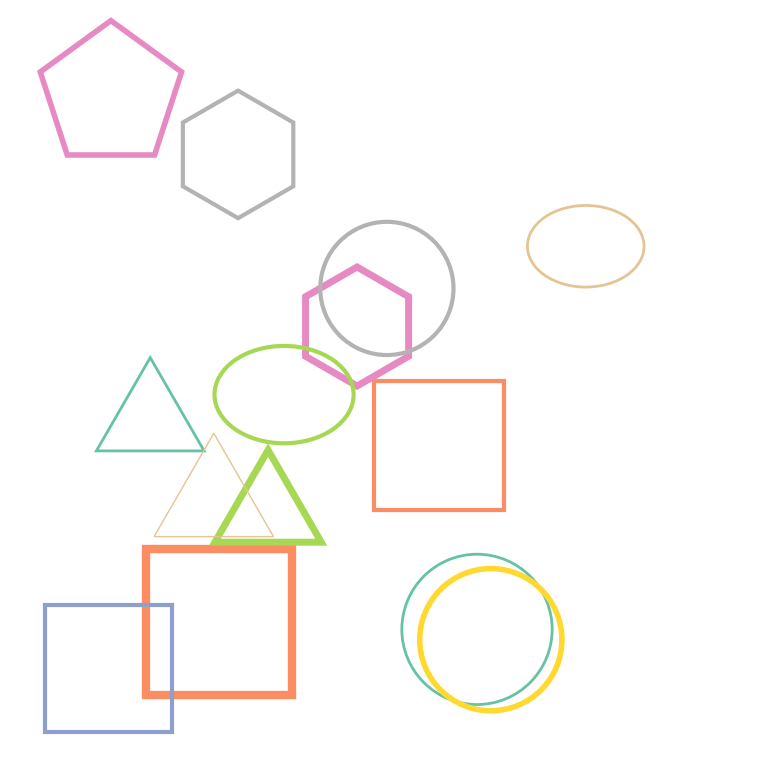[{"shape": "triangle", "thickness": 1, "radius": 0.4, "center": [0.195, 0.455]}, {"shape": "circle", "thickness": 1, "radius": 0.49, "center": [0.619, 0.183]}, {"shape": "square", "thickness": 1.5, "radius": 0.42, "center": [0.57, 0.421]}, {"shape": "square", "thickness": 3, "radius": 0.48, "center": [0.285, 0.193]}, {"shape": "square", "thickness": 1.5, "radius": 0.41, "center": [0.141, 0.132]}, {"shape": "hexagon", "thickness": 2.5, "radius": 0.39, "center": [0.464, 0.576]}, {"shape": "pentagon", "thickness": 2, "radius": 0.48, "center": [0.144, 0.877]}, {"shape": "triangle", "thickness": 2.5, "radius": 0.4, "center": [0.348, 0.336]}, {"shape": "oval", "thickness": 1.5, "radius": 0.45, "center": [0.369, 0.488]}, {"shape": "circle", "thickness": 2, "radius": 0.46, "center": [0.637, 0.169]}, {"shape": "oval", "thickness": 1, "radius": 0.38, "center": [0.761, 0.68]}, {"shape": "triangle", "thickness": 0.5, "radius": 0.45, "center": [0.278, 0.348]}, {"shape": "circle", "thickness": 1.5, "radius": 0.43, "center": [0.502, 0.625]}, {"shape": "hexagon", "thickness": 1.5, "radius": 0.41, "center": [0.309, 0.799]}]